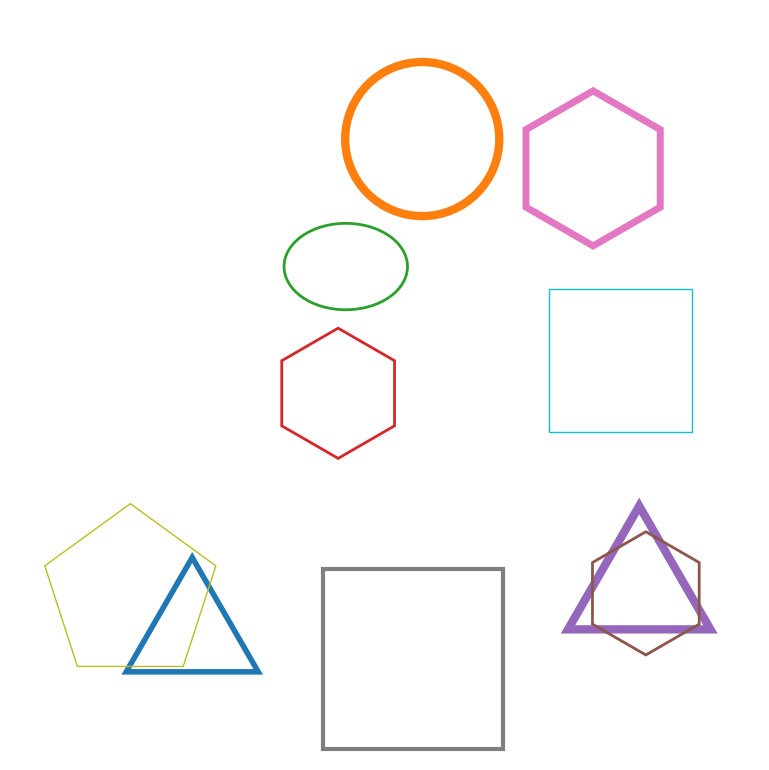[{"shape": "triangle", "thickness": 2, "radius": 0.49, "center": [0.25, 0.177]}, {"shape": "circle", "thickness": 3, "radius": 0.5, "center": [0.548, 0.819]}, {"shape": "oval", "thickness": 1, "radius": 0.4, "center": [0.449, 0.654]}, {"shape": "hexagon", "thickness": 1, "radius": 0.42, "center": [0.439, 0.489]}, {"shape": "triangle", "thickness": 3, "radius": 0.53, "center": [0.83, 0.236]}, {"shape": "hexagon", "thickness": 1, "radius": 0.4, "center": [0.839, 0.229]}, {"shape": "hexagon", "thickness": 2.5, "radius": 0.5, "center": [0.77, 0.781]}, {"shape": "square", "thickness": 1.5, "radius": 0.58, "center": [0.537, 0.144]}, {"shape": "pentagon", "thickness": 0.5, "radius": 0.58, "center": [0.169, 0.229]}, {"shape": "square", "thickness": 0.5, "radius": 0.46, "center": [0.805, 0.532]}]